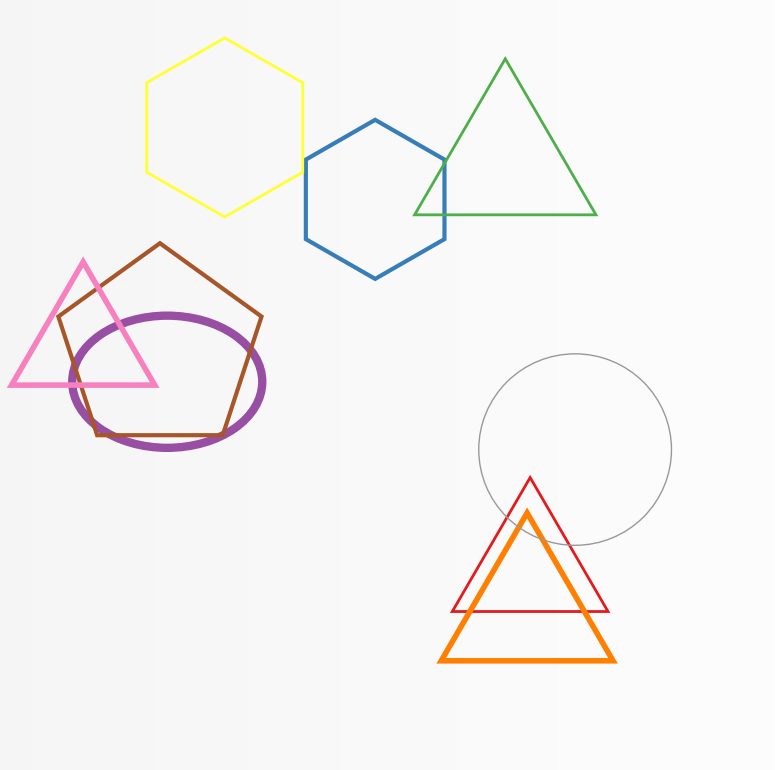[{"shape": "triangle", "thickness": 1, "radius": 0.58, "center": [0.684, 0.264]}, {"shape": "hexagon", "thickness": 1.5, "radius": 0.52, "center": [0.484, 0.741]}, {"shape": "triangle", "thickness": 1, "radius": 0.68, "center": [0.652, 0.789]}, {"shape": "oval", "thickness": 3, "radius": 0.61, "center": [0.216, 0.504]}, {"shape": "triangle", "thickness": 2, "radius": 0.64, "center": [0.68, 0.206]}, {"shape": "hexagon", "thickness": 1, "radius": 0.58, "center": [0.29, 0.834]}, {"shape": "pentagon", "thickness": 1.5, "radius": 0.69, "center": [0.206, 0.546]}, {"shape": "triangle", "thickness": 2, "radius": 0.53, "center": [0.107, 0.553]}, {"shape": "circle", "thickness": 0.5, "radius": 0.62, "center": [0.742, 0.416]}]